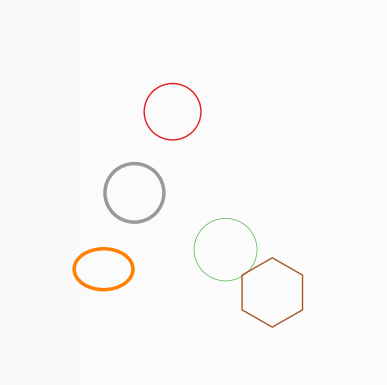[{"shape": "circle", "thickness": 1, "radius": 0.37, "center": [0.445, 0.71]}, {"shape": "circle", "thickness": 0.5, "radius": 0.41, "center": [0.582, 0.352]}, {"shape": "oval", "thickness": 2.5, "radius": 0.38, "center": [0.267, 0.301]}, {"shape": "hexagon", "thickness": 1, "radius": 0.45, "center": [0.703, 0.24]}, {"shape": "circle", "thickness": 2.5, "radius": 0.38, "center": [0.347, 0.499]}]